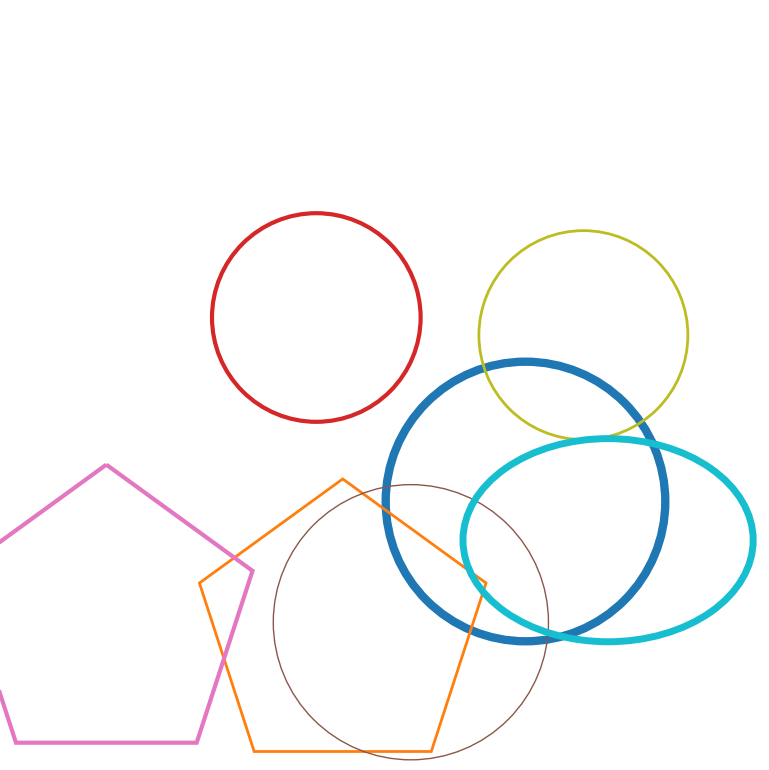[{"shape": "circle", "thickness": 3, "radius": 0.91, "center": [0.682, 0.349]}, {"shape": "pentagon", "thickness": 1, "radius": 0.98, "center": [0.445, 0.182]}, {"shape": "circle", "thickness": 1.5, "radius": 0.68, "center": [0.411, 0.588]}, {"shape": "circle", "thickness": 0.5, "radius": 0.89, "center": [0.534, 0.192]}, {"shape": "pentagon", "thickness": 1.5, "radius": 1.0, "center": [0.138, 0.197]}, {"shape": "circle", "thickness": 1, "radius": 0.68, "center": [0.758, 0.565]}, {"shape": "oval", "thickness": 2.5, "radius": 0.94, "center": [0.79, 0.298]}]